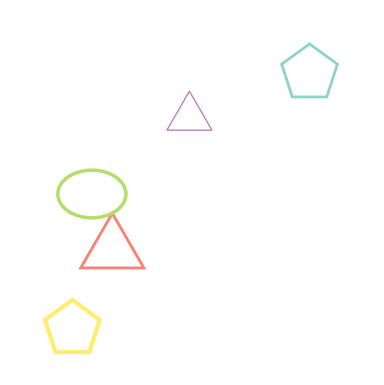[{"shape": "pentagon", "thickness": 2, "radius": 0.38, "center": [0.804, 0.81]}, {"shape": "triangle", "thickness": 2, "radius": 0.47, "center": [0.292, 0.351]}, {"shape": "oval", "thickness": 2.5, "radius": 0.44, "center": [0.239, 0.496]}, {"shape": "triangle", "thickness": 1, "radius": 0.34, "center": [0.492, 0.696]}, {"shape": "pentagon", "thickness": 3, "radius": 0.37, "center": [0.188, 0.146]}]